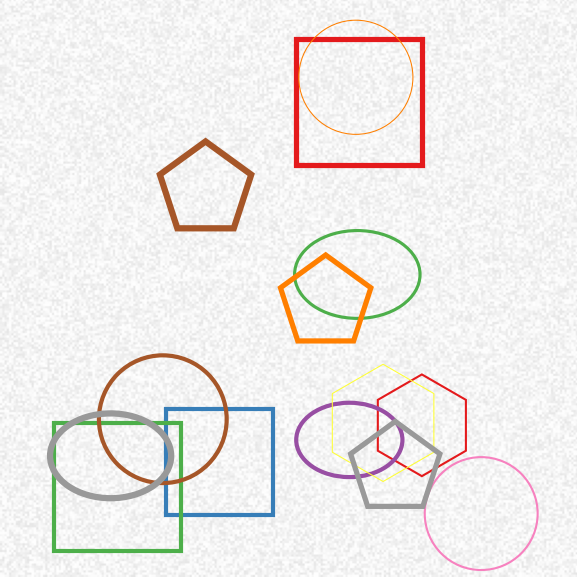[{"shape": "hexagon", "thickness": 1, "radius": 0.44, "center": [0.73, 0.263]}, {"shape": "square", "thickness": 2.5, "radius": 0.55, "center": [0.621, 0.823]}, {"shape": "square", "thickness": 2, "radius": 0.46, "center": [0.38, 0.199]}, {"shape": "square", "thickness": 2, "radius": 0.55, "center": [0.204, 0.156]}, {"shape": "oval", "thickness": 1.5, "radius": 0.54, "center": [0.619, 0.524]}, {"shape": "oval", "thickness": 2, "radius": 0.46, "center": [0.605, 0.237]}, {"shape": "pentagon", "thickness": 2.5, "radius": 0.41, "center": [0.564, 0.475]}, {"shape": "circle", "thickness": 0.5, "radius": 0.49, "center": [0.616, 0.865]}, {"shape": "hexagon", "thickness": 0.5, "radius": 0.51, "center": [0.663, 0.267]}, {"shape": "circle", "thickness": 2, "radius": 0.55, "center": [0.282, 0.273]}, {"shape": "pentagon", "thickness": 3, "radius": 0.42, "center": [0.356, 0.671]}, {"shape": "circle", "thickness": 1, "radius": 0.49, "center": [0.833, 0.11]}, {"shape": "pentagon", "thickness": 2.5, "radius": 0.41, "center": [0.684, 0.188]}, {"shape": "oval", "thickness": 3, "radius": 0.52, "center": [0.192, 0.21]}]